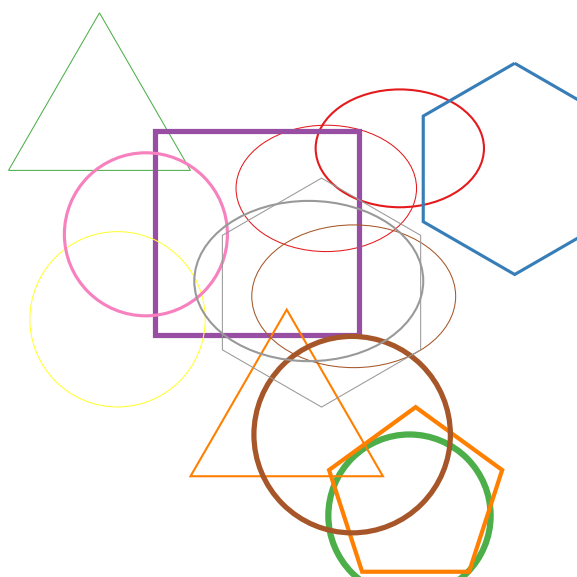[{"shape": "oval", "thickness": 0.5, "radius": 0.78, "center": [0.565, 0.673]}, {"shape": "oval", "thickness": 1, "radius": 0.73, "center": [0.692, 0.742]}, {"shape": "hexagon", "thickness": 1.5, "radius": 0.91, "center": [0.891, 0.707]}, {"shape": "circle", "thickness": 3, "radius": 0.7, "center": [0.709, 0.106]}, {"shape": "triangle", "thickness": 0.5, "radius": 0.91, "center": [0.172, 0.795]}, {"shape": "square", "thickness": 2.5, "radius": 0.88, "center": [0.445, 0.596]}, {"shape": "pentagon", "thickness": 2, "radius": 0.79, "center": [0.72, 0.137]}, {"shape": "triangle", "thickness": 1, "radius": 0.96, "center": [0.496, 0.271]}, {"shape": "circle", "thickness": 0.5, "radius": 0.76, "center": [0.204, 0.446]}, {"shape": "oval", "thickness": 0.5, "radius": 0.88, "center": [0.612, 0.486]}, {"shape": "circle", "thickness": 2.5, "radius": 0.85, "center": [0.61, 0.247]}, {"shape": "circle", "thickness": 1.5, "radius": 0.71, "center": [0.253, 0.593]}, {"shape": "hexagon", "thickness": 0.5, "radius": 0.99, "center": [0.557, 0.492]}, {"shape": "oval", "thickness": 1, "radius": 0.99, "center": [0.535, 0.513]}]